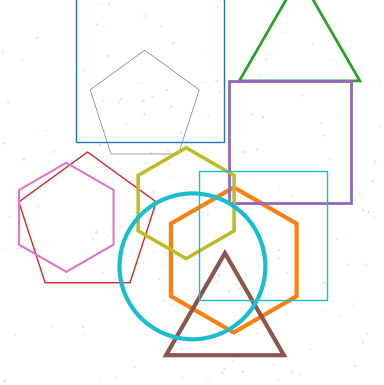[{"shape": "square", "thickness": 1, "radius": 0.96, "center": [0.39, 0.824]}, {"shape": "hexagon", "thickness": 3, "radius": 0.94, "center": [0.607, 0.325]}, {"shape": "triangle", "thickness": 2, "radius": 0.9, "center": [0.778, 0.88]}, {"shape": "pentagon", "thickness": 1, "radius": 0.94, "center": [0.227, 0.417]}, {"shape": "square", "thickness": 2, "radius": 0.79, "center": [0.754, 0.631]}, {"shape": "triangle", "thickness": 3, "radius": 0.88, "center": [0.584, 0.166]}, {"shape": "hexagon", "thickness": 1.5, "radius": 0.71, "center": [0.172, 0.436]}, {"shape": "pentagon", "thickness": 0.5, "radius": 0.75, "center": [0.376, 0.721]}, {"shape": "hexagon", "thickness": 2.5, "radius": 0.72, "center": [0.483, 0.472]}, {"shape": "square", "thickness": 1, "radius": 0.84, "center": [0.683, 0.388]}, {"shape": "circle", "thickness": 3, "radius": 0.95, "center": [0.5, 0.308]}]